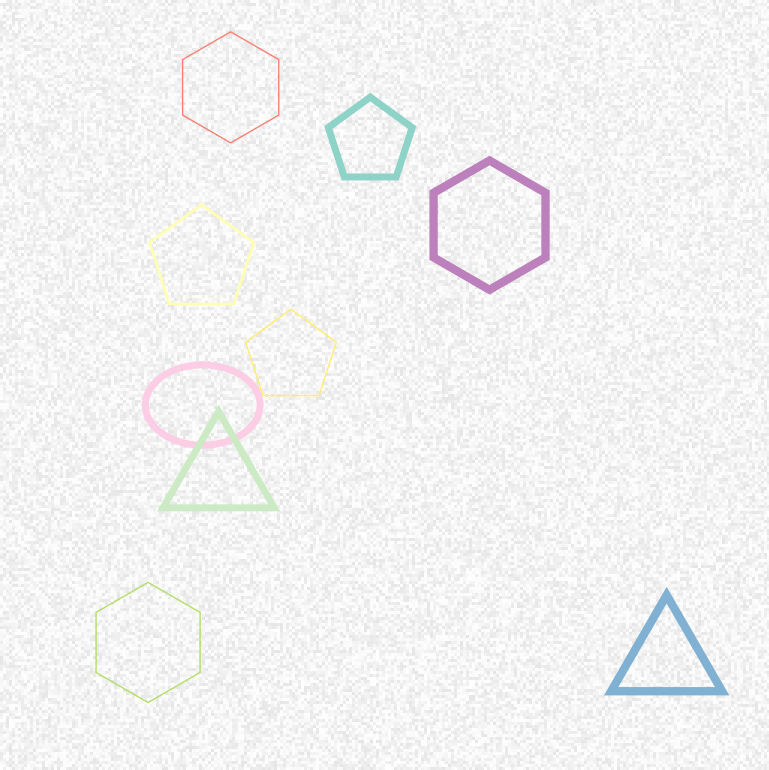[{"shape": "pentagon", "thickness": 2.5, "radius": 0.29, "center": [0.481, 0.817]}, {"shape": "pentagon", "thickness": 1, "radius": 0.36, "center": [0.262, 0.663]}, {"shape": "hexagon", "thickness": 0.5, "radius": 0.36, "center": [0.3, 0.887]}, {"shape": "triangle", "thickness": 3, "radius": 0.42, "center": [0.866, 0.144]}, {"shape": "hexagon", "thickness": 0.5, "radius": 0.39, "center": [0.192, 0.166]}, {"shape": "oval", "thickness": 2.5, "radius": 0.37, "center": [0.263, 0.474]}, {"shape": "hexagon", "thickness": 3, "radius": 0.42, "center": [0.636, 0.708]}, {"shape": "triangle", "thickness": 2.5, "radius": 0.42, "center": [0.284, 0.382]}, {"shape": "pentagon", "thickness": 0.5, "radius": 0.31, "center": [0.378, 0.536]}]